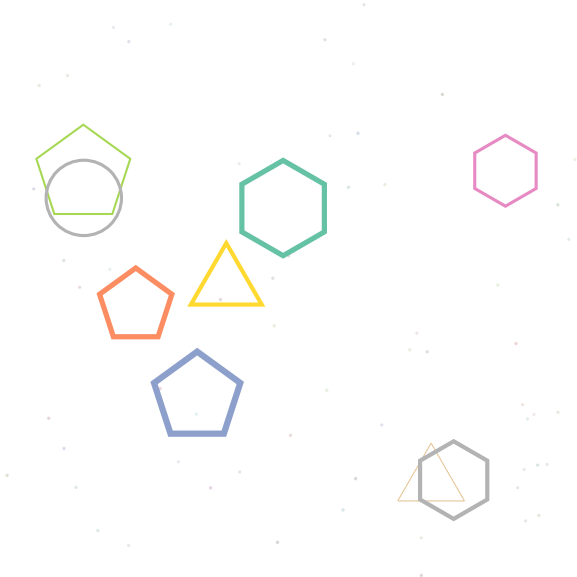[{"shape": "hexagon", "thickness": 2.5, "radius": 0.41, "center": [0.49, 0.639]}, {"shape": "pentagon", "thickness": 2.5, "radius": 0.33, "center": [0.235, 0.469]}, {"shape": "pentagon", "thickness": 3, "radius": 0.39, "center": [0.341, 0.312]}, {"shape": "hexagon", "thickness": 1.5, "radius": 0.31, "center": [0.875, 0.703]}, {"shape": "pentagon", "thickness": 1, "radius": 0.43, "center": [0.144, 0.698]}, {"shape": "triangle", "thickness": 2, "radius": 0.35, "center": [0.392, 0.507]}, {"shape": "triangle", "thickness": 0.5, "radius": 0.33, "center": [0.746, 0.165]}, {"shape": "hexagon", "thickness": 2, "radius": 0.34, "center": [0.786, 0.168]}, {"shape": "circle", "thickness": 1.5, "radius": 0.33, "center": [0.145, 0.656]}]